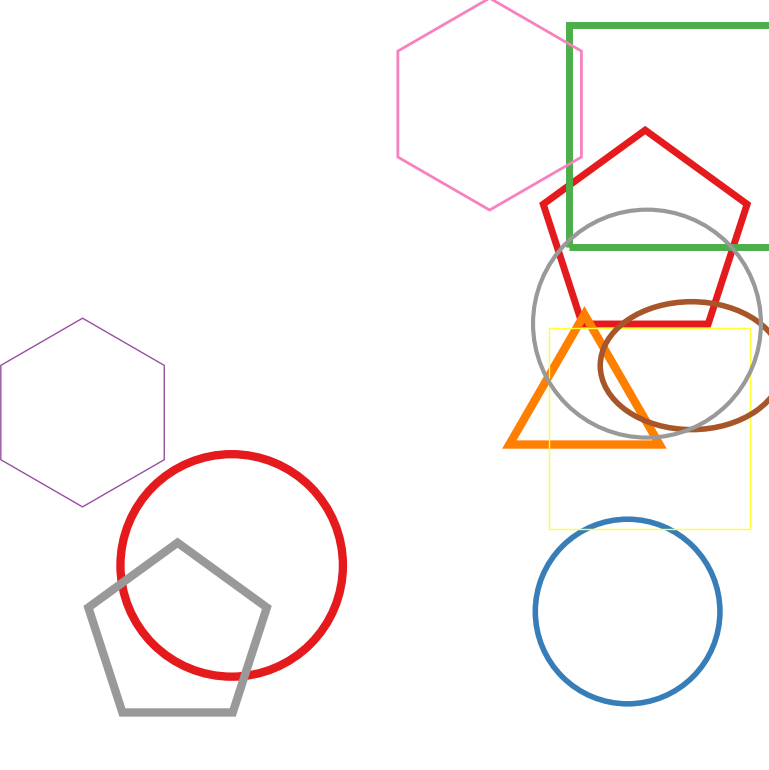[{"shape": "circle", "thickness": 3, "radius": 0.72, "center": [0.301, 0.266]}, {"shape": "pentagon", "thickness": 2.5, "radius": 0.7, "center": [0.838, 0.692]}, {"shape": "circle", "thickness": 2, "radius": 0.6, "center": [0.815, 0.206]}, {"shape": "square", "thickness": 2.5, "radius": 0.72, "center": [0.883, 0.823]}, {"shape": "hexagon", "thickness": 0.5, "radius": 0.61, "center": [0.107, 0.464]}, {"shape": "triangle", "thickness": 3, "radius": 0.56, "center": [0.759, 0.479]}, {"shape": "square", "thickness": 0.5, "radius": 0.65, "center": [0.844, 0.444]}, {"shape": "oval", "thickness": 2, "radius": 0.59, "center": [0.898, 0.525]}, {"shape": "hexagon", "thickness": 1, "radius": 0.69, "center": [0.636, 0.865]}, {"shape": "pentagon", "thickness": 3, "radius": 0.61, "center": [0.231, 0.173]}, {"shape": "circle", "thickness": 1.5, "radius": 0.74, "center": [0.84, 0.58]}]